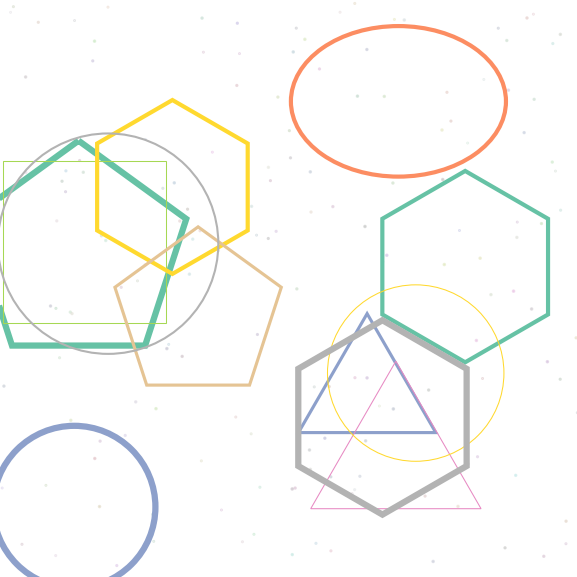[{"shape": "hexagon", "thickness": 2, "radius": 0.83, "center": [0.806, 0.537]}, {"shape": "pentagon", "thickness": 3, "radius": 0.98, "center": [0.136, 0.559]}, {"shape": "oval", "thickness": 2, "radius": 0.93, "center": [0.69, 0.824]}, {"shape": "triangle", "thickness": 1.5, "radius": 0.69, "center": [0.636, 0.319]}, {"shape": "circle", "thickness": 3, "radius": 0.7, "center": [0.129, 0.121]}, {"shape": "triangle", "thickness": 0.5, "radius": 0.85, "center": [0.685, 0.203]}, {"shape": "square", "thickness": 0.5, "radius": 0.7, "center": [0.147, 0.58]}, {"shape": "hexagon", "thickness": 2, "radius": 0.75, "center": [0.299, 0.675]}, {"shape": "circle", "thickness": 0.5, "radius": 0.76, "center": [0.72, 0.353]}, {"shape": "pentagon", "thickness": 1.5, "radius": 0.76, "center": [0.343, 0.455]}, {"shape": "hexagon", "thickness": 3, "radius": 0.84, "center": [0.662, 0.276]}, {"shape": "circle", "thickness": 1, "radius": 0.95, "center": [0.187, 0.577]}]